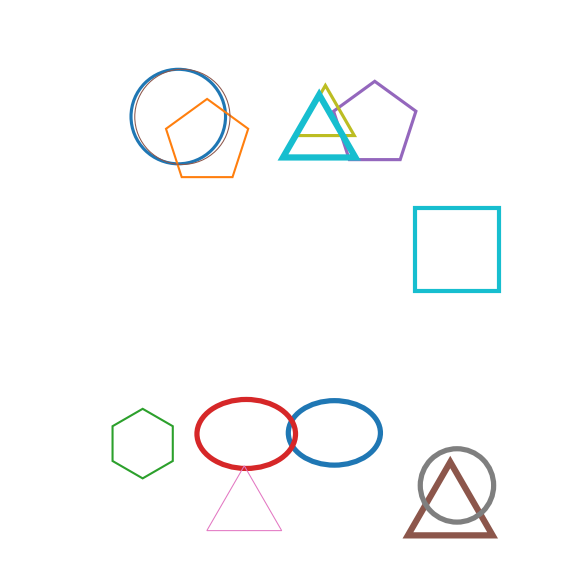[{"shape": "oval", "thickness": 2.5, "radius": 0.4, "center": [0.579, 0.25]}, {"shape": "circle", "thickness": 1.5, "radius": 0.41, "center": [0.309, 0.797]}, {"shape": "pentagon", "thickness": 1, "radius": 0.37, "center": [0.359, 0.753]}, {"shape": "hexagon", "thickness": 1, "radius": 0.3, "center": [0.247, 0.231]}, {"shape": "oval", "thickness": 2.5, "radius": 0.43, "center": [0.426, 0.248]}, {"shape": "pentagon", "thickness": 1.5, "radius": 0.37, "center": [0.649, 0.783]}, {"shape": "triangle", "thickness": 3, "radius": 0.42, "center": [0.78, 0.114]}, {"shape": "circle", "thickness": 0.5, "radius": 0.41, "center": [0.316, 0.797]}, {"shape": "triangle", "thickness": 0.5, "radius": 0.37, "center": [0.423, 0.118]}, {"shape": "circle", "thickness": 2.5, "radius": 0.32, "center": [0.791, 0.159]}, {"shape": "triangle", "thickness": 1.5, "radius": 0.29, "center": [0.563, 0.793]}, {"shape": "triangle", "thickness": 3, "radius": 0.36, "center": [0.553, 0.763]}, {"shape": "square", "thickness": 2, "radius": 0.36, "center": [0.792, 0.567]}]